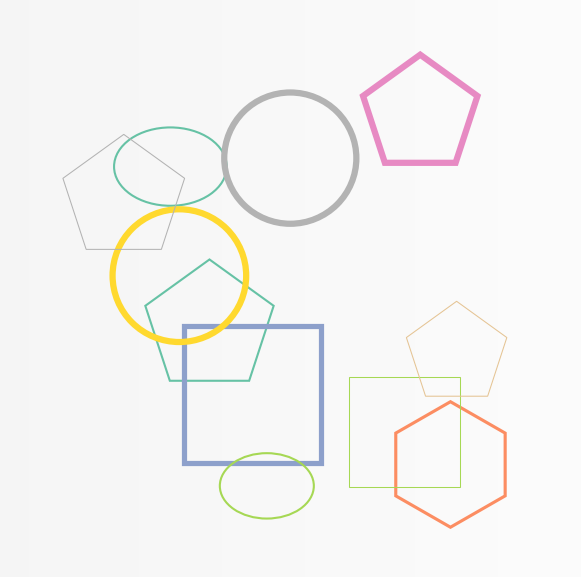[{"shape": "oval", "thickness": 1, "radius": 0.48, "center": [0.293, 0.711]}, {"shape": "pentagon", "thickness": 1, "radius": 0.58, "center": [0.36, 0.434]}, {"shape": "hexagon", "thickness": 1.5, "radius": 0.54, "center": [0.775, 0.195]}, {"shape": "square", "thickness": 2.5, "radius": 0.59, "center": [0.435, 0.316]}, {"shape": "pentagon", "thickness": 3, "radius": 0.52, "center": [0.723, 0.801]}, {"shape": "square", "thickness": 0.5, "radius": 0.48, "center": [0.695, 0.251]}, {"shape": "oval", "thickness": 1, "radius": 0.4, "center": [0.459, 0.158]}, {"shape": "circle", "thickness": 3, "radius": 0.57, "center": [0.309, 0.522]}, {"shape": "pentagon", "thickness": 0.5, "radius": 0.45, "center": [0.786, 0.387]}, {"shape": "pentagon", "thickness": 0.5, "radius": 0.55, "center": [0.213, 0.656]}, {"shape": "circle", "thickness": 3, "radius": 0.57, "center": [0.499, 0.725]}]